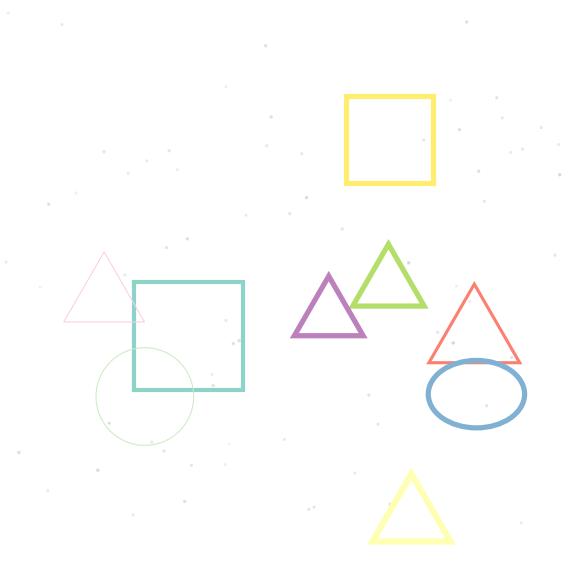[{"shape": "square", "thickness": 2, "radius": 0.47, "center": [0.326, 0.418]}, {"shape": "triangle", "thickness": 3, "radius": 0.39, "center": [0.712, 0.1]}, {"shape": "triangle", "thickness": 1.5, "radius": 0.45, "center": [0.821, 0.416]}, {"shape": "oval", "thickness": 2.5, "radius": 0.42, "center": [0.825, 0.317]}, {"shape": "triangle", "thickness": 2.5, "radius": 0.36, "center": [0.673, 0.505]}, {"shape": "triangle", "thickness": 0.5, "radius": 0.4, "center": [0.18, 0.482]}, {"shape": "triangle", "thickness": 2.5, "radius": 0.34, "center": [0.569, 0.452]}, {"shape": "circle", "thickness": 0.5, "radius": 0.42, "center": [0.251, 0.312]}, {"shape": "square", "thickness": 2.5, "radius": 0.37, "center": [0.674, 0.758]}]